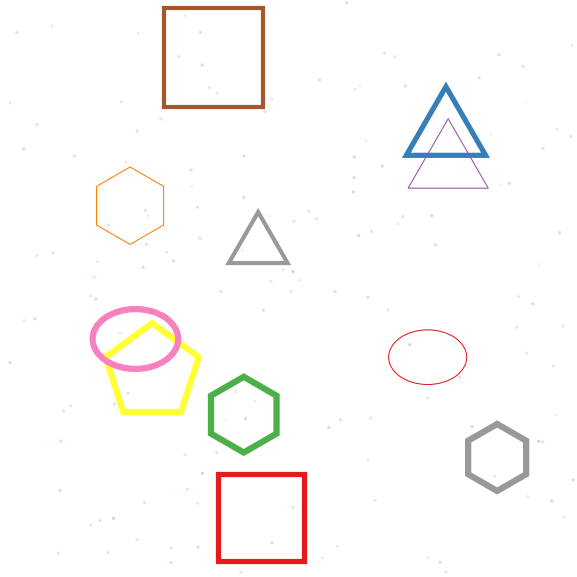[{"shape": "oval", "thickness": 0.5, "radius": 0.34, "center": [0.741, 0.381]}, {"shape": "square", "thickness": 2.5, "radius": 0.38, "center": [0.452, 0.103]}, {"shape": "triangle", "thickness": 2.5, "radius": 0.4, "center": [0.772, 0.77]}, {"shape": "hexagon", "thickness": 3, "radius": 0.33, "center": [0.422, 0.281]}, {"shape": "triangle", "thickness": 0.5, "radius": 0.4, "center": [0.776, 0.713]}, {"shape": "hexagon", "thickness": 0.5, "radius": 0.34, "center": [0.225, 0.643]}, {"shape": "pentagon", "thickness": 3, "radius": 0.42, "center": [0.263, 0.354]}, {"shape": "square", "thickness": 2, "radius": 0.43, "center": [0.37, 0.9]}, {"shape": "oval", "thickness": 3, "radius": 0.37, "center": [0.234, 0.412]}, {"shape": "hexagon", "thickness": 3, "radius": 0.29, "center": [0.861, 0.207]}, {"shape": "triangle", "thickness": 2, "radius": 0.29, "center": [0.447, 0.573]}]